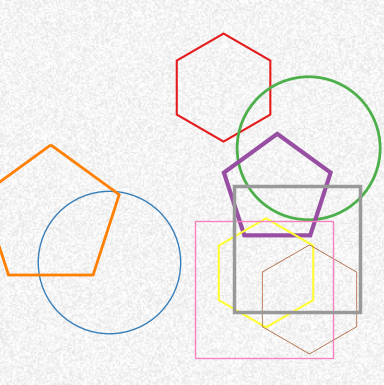[{"shape": "hexagon", "thickness": 1.5, "radius": 0.7, "center": [0.581, 0.773]}, {"shape": "circle", "thickness": 1, "radius": 0.92, "center": [0.284, 0.318]}, {"shape": "circle", "thickness": 2, "radius": 0.93, "center": [0.802, 0.615]}, {"shape": "pentagon", "thickness": 3, "radius": 0.73, "center": [0.72, 0.507]}, {"shape": "pentagon", "thickness": 2, "radius": 0.93, "center": [0.132, 0.437]}, {"shape": "hexagon", "thickness": 1.5, "radius": 0.71, "center": [0.691, 0.291]}, {"shape": "hexagon", "thickness": 0.5, "radius": 0.71, "center": [0.804, 0.222]}, {"shape": "square", "thickness": 1, "radius": 0.89, "center": [0.685, 0.248]}, {"shape": "square", "thickness": 2.5, "radius": 0.82, "center": [0.772, 0.353]}]